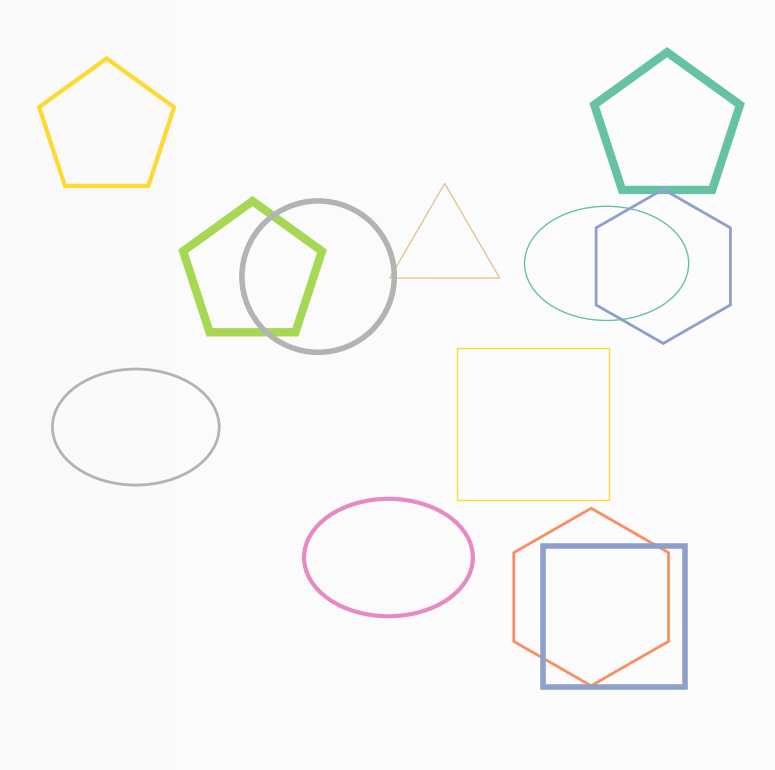[{"shape": "oval", "thickness": 0.5, "radius": 0.53, "center": [0.783, 0.658]}, {"shape": "pentagon", "thickness": 3, "radius": 0.49, "center": [0.861, 0.833]}, {"shape": "hexagon", "thickness": 1, "radius": 0.58, "center": [0.763, 0.225]}, {"shape": "hexagon", "thickness": 1, "radius": 0.5, "center": [0.856, 0.654]}, {"shape": "square", "thickness": 2, "radius": 0.46, "center": [0.793, 0.199]}, {"shape": "oval", "thickness": 1.5, "radius": 0.54, "center": [0.501, 0.276]}, {"shape": "pentagon", "thickness": 3, "radius": 0.47, "center": [0.326, 0.645]}, {"shape": "square", "thickness": 0.5, "radius": 0.49, "center": [0.688, 0.449]}, {"shape": "pentagon", "thickness": 1.5, "radius": 0.46, "center": [0.138, 0.833]}, {"shape": "triangle", "thickness": 0.5, "radius": 0.41, "center": [0.574, 0.68]}, {"shape": "oval", "thickness": 1, "radius": 0.54, "center": [0.175, 0.445]}, {"shape": "circle", "thickness": 2, "radius": 0.49, "center": [0.41, 0.641]}]